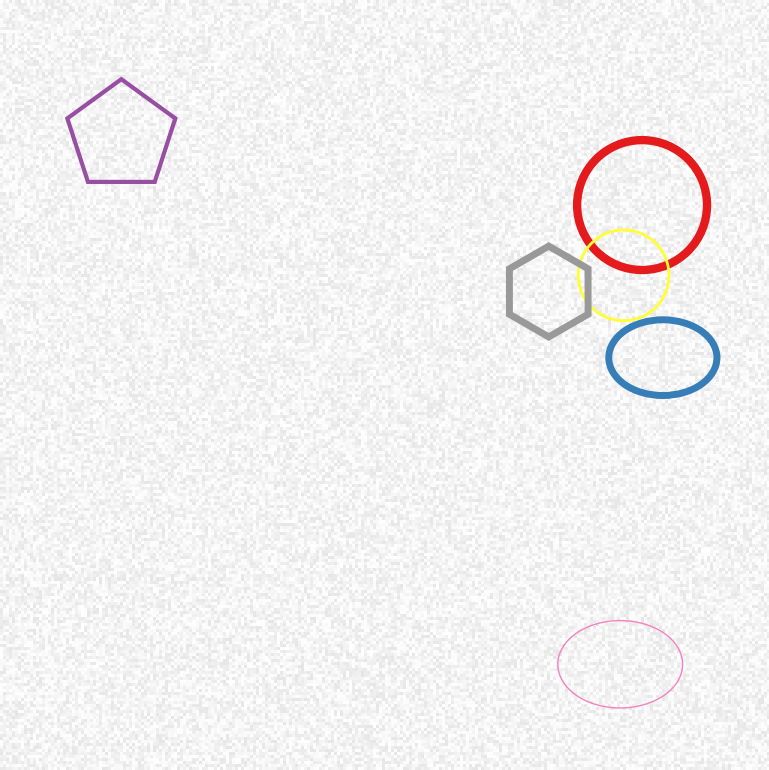[{"shape": "circle", "thickness": 3, "radius": 0.42, "center": [0.834, 0.734]}, {"shape": "oval", "thickness": 2.5, "radius": 0.35, "center": [0.861, 0.536]}, {"shape": "pentagon", "thickness": 1.5, "radius": 0.37, "center": [0.158, 0.823]}, {"shape": "circle", "thickness": 1, "radius": 0.29, "center": [0.81, 0.642]}, {"shape": "oval", "thickness": 0.5, "radius": 0.41, "center": [0.805, 0.137]}, {"shape": "hexagon", "thickness": 2.5, "radius": 0.29, "center": [0.713, 0.621]}]